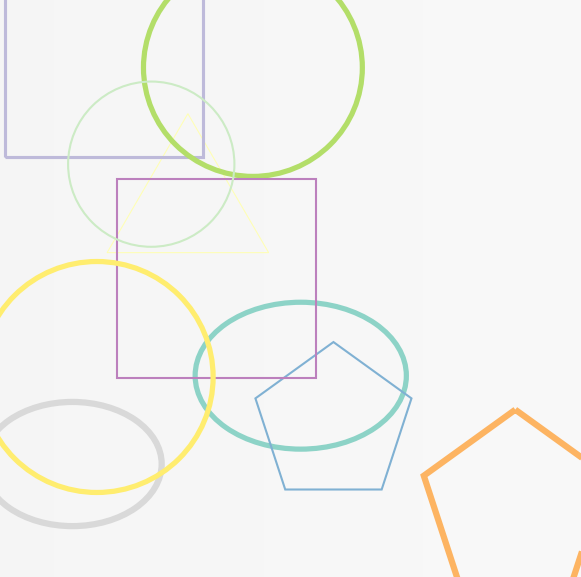[{"shape": "oval", "thickness": 2.5, "radius": 0.91, "center": [0.517, 0.349]}, {"shape": "triangle", "thickness": 0.5, "radius": 0.8, "center": [0.323, 0.642]}, {"shape": "square", "thickness": 1.5, "radius": 0.85, "center": [0.178, 0.897]}, {"shape": "pentagon", "thickness": 1, "radius": 0.71, "center": [0.574, 0.266]}, {"shape": "pentagon", "thickness": 3, "radius": 0.83, "center": [0.887, 0.124]}, {"shape": "circle", "thickness": 2.5, "radius": 0.94, "center": [0.435, 0.882]}, {"shape": "oval", "thickness": 3, "radius": 0.77, "center": [0.125, 0.196]}, {"shape": "square", "thickness": 1, "radius": 0.86, "center": [0.373, 0.517]}, {"shape": "circle", "thickness": 1, "radius": 0.72, "center": [0.26, 0.715]}, {"shape": "circle", "thickness": 2.5, "radius": 1.0, "center": [0.167, 0.346]}]